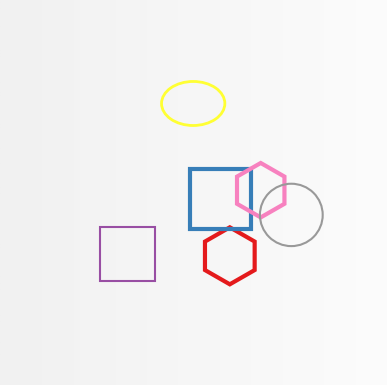[{"shape": "hexagon", "thickness": 3, "radius": 0.37, "center": [0.593, 0.336]}, {"shape": "square", "thickness": 3, "radius": 0.39, "center": [0.569, 0.484]}, {"shape": "square", "thickness": 1.5, "radius": 0.35, "center": [0.329, 0.34]}, {"shape": "oval", "thickness": 2, "radius": 0.41, "center": [0.499, 0.731]}, {"shape": "hexagon", "thickness": 3, "radius": 0.35, "center": [0.673, 0.506]}, {"shape": "circle", "thickness": 1.5, "radius": 0.41, "center": [0.752, 0.442]}]